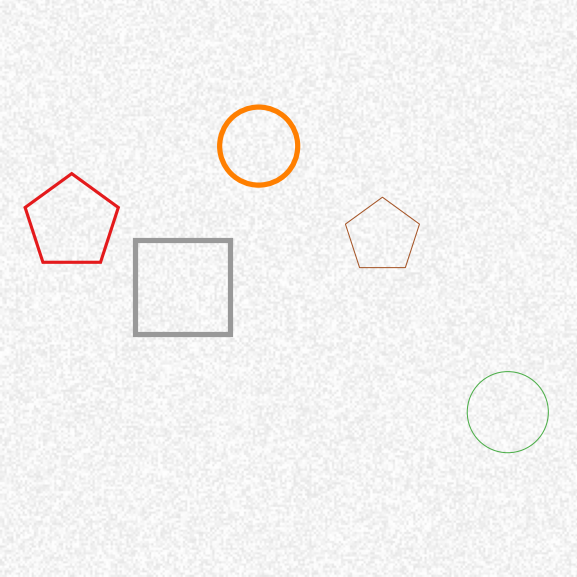[{"shape": "pentagon", "thickness": 1.5, "radius": 0.42, "center": [0.124, 0.614]}, {"shape": "circle", "thickness": 0.5, "radius": 0.35, "center": [0.879, 0.285]}, {"shape": "circle", "thickness": 2.5, "radius": 0.34, "center": [0.448, 0.746]}, {"shape": "pentagon", "thickness": 0.5, "radius": 0.34, "center": [0.662, 0.59]}, {"shape": "square", "thickness": 2.5, "radius": 0.41, "center": [0.316, 0.502]}]